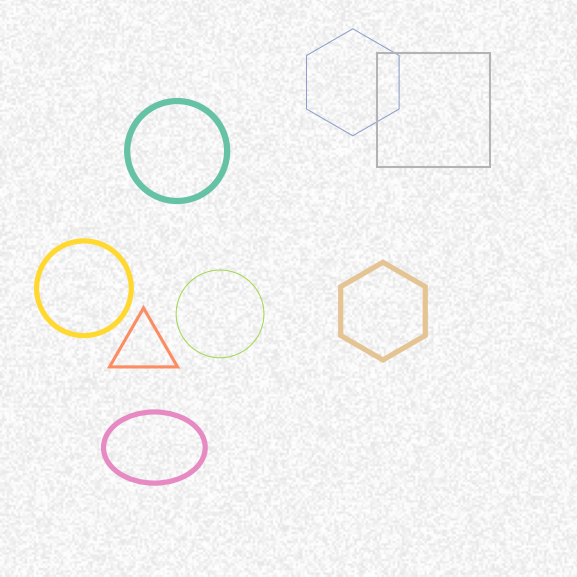[{"shape": "circle", "thickness": 3, "radius": 0.43, "center": [0.307, 0.738]}, {"shape": "triangle", "thickness": 1.5, "radius": 0.34, "center": [0.249, 0.398]}, {"shape": "hexagon", "thickness": 0.5, "radius": 0.46, "center": [0.611, 0.857]}, {"shape": "oval", "thickness": 2.5, "radius": 0.44, "center": [0.267, 0.224]}, {"shape": "circle", "thickness": 0.5, "radius": 0.38, "center": [0.381, 0.456]}, {"shape": "circle", "thickness": 2.5, "radius": 0.41, "center": [0.145, 0.5]}, {"shape": "hexagon", "thickness": 2.5, "radius": 0.42, "center": [0.663, 0.46]}, {"shape": "square", "thickness": 1, "radius": 0.49, "center": [0.751, 0.809]}]